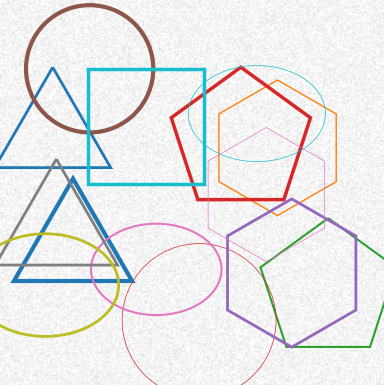[{"shape": "triangle", "thickness": 2, "radius": 0.87, "center": [0.137, 0.652]}, {"shape": "triangle", "thickness": 3, "radius": 0.89, "center": [0.19, 0.359]}, {"shape": "hexagon", "thickness": 1, "radius": 0.88, "center": [0.721, 0.616]}, {"shape": "pentagon", "thickness": 1.5, "radius": 0.92, "center": [0.852, 0.248]}, {"shape": "pentagon", "thickness": 2.5, "radius": 0.95, "center": [0.626, 0.635]}, {"shape": "circle", "thickness": 0.5, "radius": 1.0, "center": [0.517, 0.167]}, {"shape": "hexagon", "thickness": 2, "radius": 0.96, "center": [0.758, 0.291]}, {"shape": "circle", "thickness": 3, "radius": 0.83, "center": [0.233, 0.821]}, {"shape": "hexagon", "thickness": 0.5, "radius": 0.87, "center": [0.692, 0.495]}, {"shape": "oval", "thickness": 1.5, "radius": 0.85, "center": [0.406, 0.3]}, {"shape": "triangle", "thickness": 2, "radius": 0.92, "center": [0.146, 0.403]}, {"shape": "oval", "thickness": 2, "radius": 0.95, "center": [0.118, 0.259]}, {"shape": "square", "thickness": 2.5, "radius": 0.75, "center": [0.379, 0.672]}, {"shape": "oval", "thickness": 0.5, "radius": 0.89, "center": [0.667, 0.705]}]